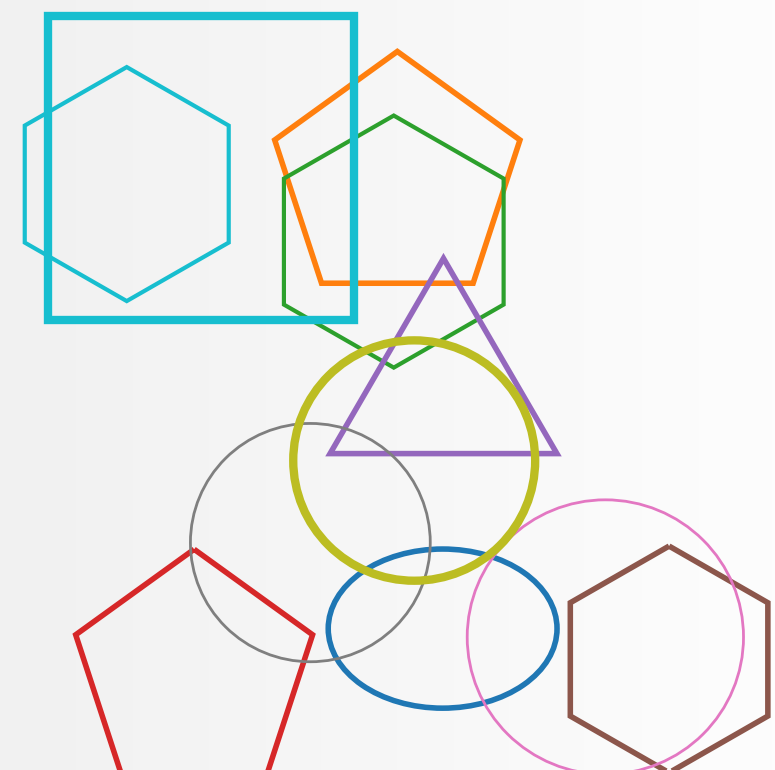[{"shape": "oval", "thickness": 2, "radius": 0.74, "center": [0.571, 0.184]}, {"shape": "pentagon", "thickness": 2, "radius": 0.83, "center": [0.513, 0.767]}, {"shape": "hexagon", "thickness": 1.5, "radius": 0.82, "center": [0.508, 0.686]}, {"shape": "pentagon", "thickness": 2, "radius": 0.8, "center": [0.251, 0.126]}, {"shape": "triangle", "thickness": 2, "radius": 0.84, "center": [0.572, 0.495]}, {"shape": "hexagon", "thickness": 2, "radius": 0.74, "center": [0.863, 0.144]}, {"shape": "circle", "thickness": 1, "radius": 0.89, "center": [0.781, 0.173]}, {"shape": "circle", "thickness": 1, "radius": 0.77, "center": [0.4, 0.295]}, {"shape": "circle", "thickness": 3, "radius": 0.78, "center": [0.534, 0.402]}, {"shape": "hexagon", "thickness": 1.5, "radius": 0.76, "center": [0.164, 0.761]}, {"shape": "square", "thickness": 3, "radius": 0.99, "center": [0.259, 0.782]}]